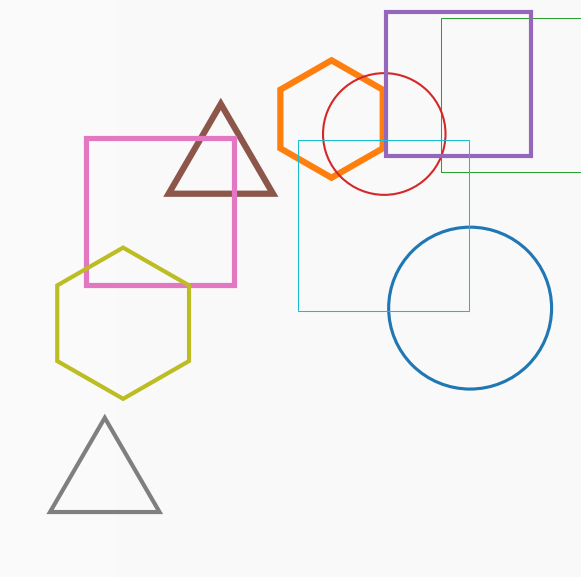[{"shape": "circle", "thickness": 1.5, "radius": 0.7, "center": [0.809, 0.466]}, {"shape": "hexagon", "thickness": 3, "radius": 0.51, "center": [0.57, 0.793]}, {"shape": "square", "thickness": 0.5, "radius": 0.67, "center": [0.892, 0.834]}, {"shape": "circle", "thickness": 1, "radius": 0.53, "center": [0.661, 0.767]}, {"shape": "square", "thickness": 2, "radius": 0.62, "center": [0.789, 0.853]}, {"shape": "triangle", "thickness": 3, "radius": 0.52, "center": [0.38, 0.716]}, {"shape": "square", "thickness": 2.5, "radius": 0.64, "center": [0.275, 0.633]}, {"shape": "triangle", "thickness": 2, "radius": 0.54, "center": [0.18, 0.167]}, {"shape": "hexagon", "thickness": 2, "radius": 0.65, "center": [0.212, 0.439]}, {"shape": "square", "thickness": 0.5, "radius": 0.74, "center": [0.66, 0.609]}]